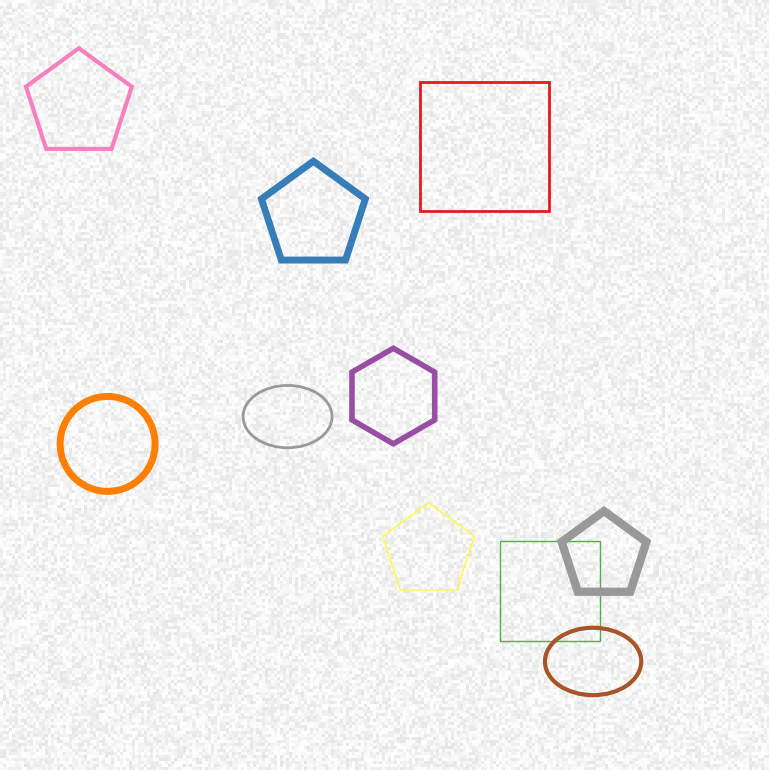[{"shape": "square", "thickness": 1, "radius": 0.42, "center": [0.629, 0.81]}, {"shape": "pentagon", "thickness": 2.5, "radius": 0.35, "center": [0.407, 0.72]}, {"shape": "square", "thickness": 0.5, "radius": 0.33, "center": [0.714, 0.232]}, {"shape": "hexagon", "thickness": 2, "radius": 0.31, "center": [0.511, 0.486]}, {"shape": "circle", "thickness": 2.5, "radius": 0.31, "center": [0.14, 0.423]}, {"shape": "pentagon", "thickness": 0.5, "radius": 0.31, "center": [0.557, 0.284]}, {"shape": "oval", "thickness": 1.5, "radius": 0.31, "center": [0.77, 0.141]}, {"shape": "pentagon", "thickness": 1.5, "radius": 0.36, "center": [0.102, 0.865]}, {"shape": "pentagon", "thickness": 3, "radius": 0.29, "center": [0.784, 0.278]}, {"shape": "oval", "thickness": 1, "radius": 0.29, "center": [0.374, 0.459]}]